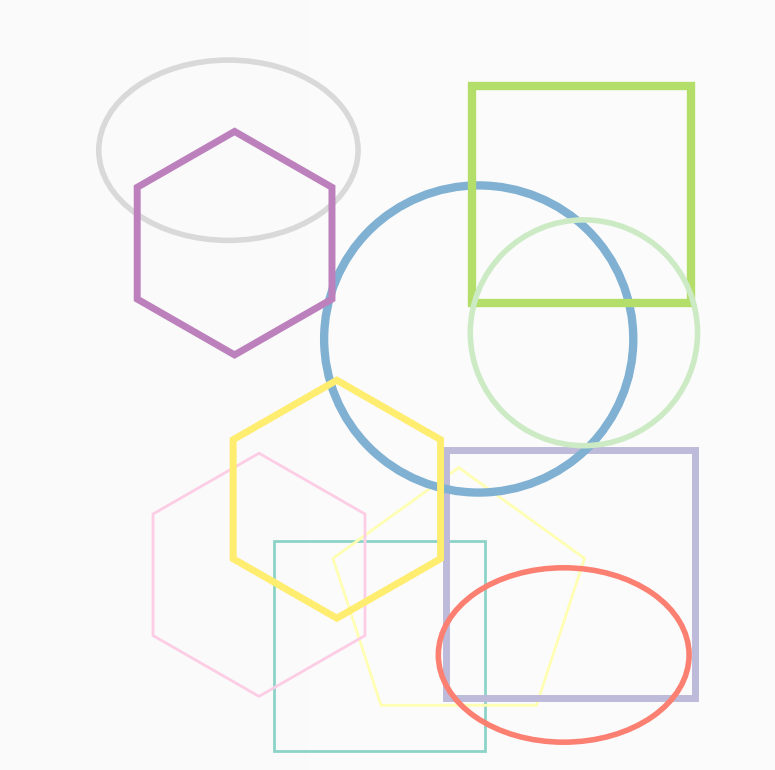[{"shape": "square", "thickness": 1, "radius": 0.68, "center": [0.49, 0.161]}, {"shape": "pentagon", "thickness": 1, "radius": 0.85, "center": [0.592, 0.222]}, {"shape": "square", "thickness": 2.5, "radius": 0.81, "center": [0.736, 0.255]}, {"shape": "oval", "thickness": 2, "radius": 0.81, "center": [0.727, 0.149]}, {"shape": "circle", "thickness": 3, "radius": 1.0, "center": [0.618, 0.56]}, {"shape": "square", "thickness": 3, "radius": 0.71, "center": [0.75, 0.747]}, {"shape": "hexagon", "thickness": 1, "radius": 0.79, "center": [0.334, 0.254]}, {"shape": "oval", "thickness": 2, "radius": 0.84, "center": [0.295, 0.805]}, {"shape": "hexagon", "thickness": 2.5, "radius": 0.73, "center": [0.303, 0.684]}, {"shape": "circle", "thickness": 2, "radius": 0.73, "center": [0.753, 0.568]}, {"shape": "hexagon", "thickness": 2.5, "radius": 0.77, "center": [0.435, 0.352]}]